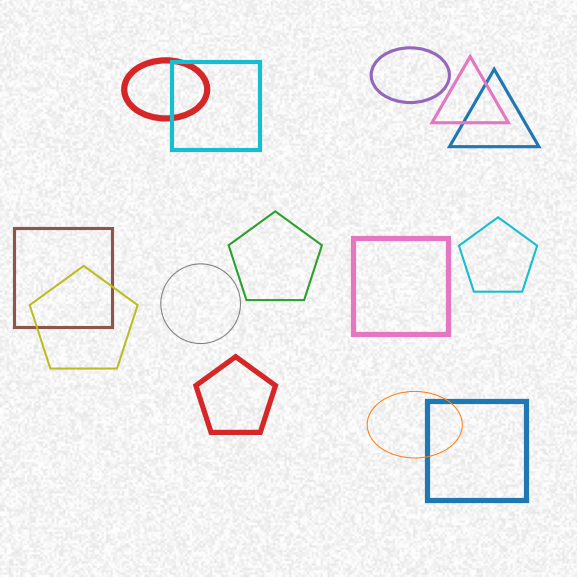[{"shape": "triangle", "thickness": 1.5, "radius": 0.45, "center": [0.856, 0.79]}, {"shape": "square", "thickness": 2.5, "radius": 0.43, "center": [0.825, 0.22]}, {"shape": "oval", "thickness": 0.5, "radius": 0.41, "center": [0.718, 0.264]}, {"shape": "pentagon", "thickness": 1, "radius": 0.42, "center": [0.477, 0.548]}, {"shape": "pentagon", "thickness": 2.5, "radius": 0.36, "center": [0.408, 0.309]}, {"shape": "oval", "thickness": 3, "radius": 0.36, "center": [0.287, 0.844]}, {"shape": "oval", "thickness": 1.5, "radius": 0.34, "center": [0.71, 0.869]}, {"shape": "square", "thickness": 1.5, "radius": 0.43, "center": [0.109, 0.519]}, {"shape": "triangle", "thickness": 1.5, "radius": 0.38, "center": [0.814, 0.825]}, {"shape": "square", "thickness": 2.5, "radius": 0.41, "center": [0.693, 0.504]}, {"shape": "circle", "thickness": 0.5, "radius": 0.34, "center": [0.347, 0.473]}, {"shape": "pentagon", "thickness": 1, "radius": 0.49, "center": [0.145, 0.44]}, {"shape": "square", "thickness": 2, "radius": 0.38, "center": [0.374, 0.816]}, {"shape": "pentagon", "thickness": 1, "radius": 0.36, "center": [0.862, 0.552]}]